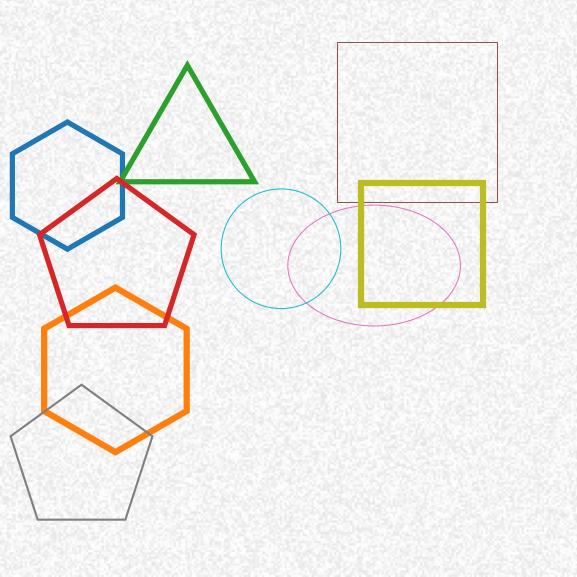[{"shape": "hexagon", "thickness": 2.5, "radius": 0.55, "center": [0.117, 0.678]}, {"shape": "hexagon", "thickness": 3, "radius": 0.71, "center": [0.2, 0.359]}, {"shape": "triangle", "thickness": 2.5, "radius": 0.67, "center": [0.324, 0.752]}, {"shape": "pentagon", "thickness": 2.5, "radius": 0.7, "center": [0.202, 0.549]}, {"shape": "square", "thickness": 0.5, "radius": 0.69, "center": [0.722, 0.788]}, {"shape": "oval", "thickness": 0.5, "radius": 0.75, "center": [0.648, 0.539]}, {"shape": "pentagon", "thickness": 1, "radius": 0.65, "center": [0.141, 0.204]}, {"shape": "square", "thickness": 3, "radius": 0.53, "center": [0.73, 0.577]}, {"shape": "circle", "thickness": 0.5, "radius": 0.52, "center": [0.487, 0.568]}]